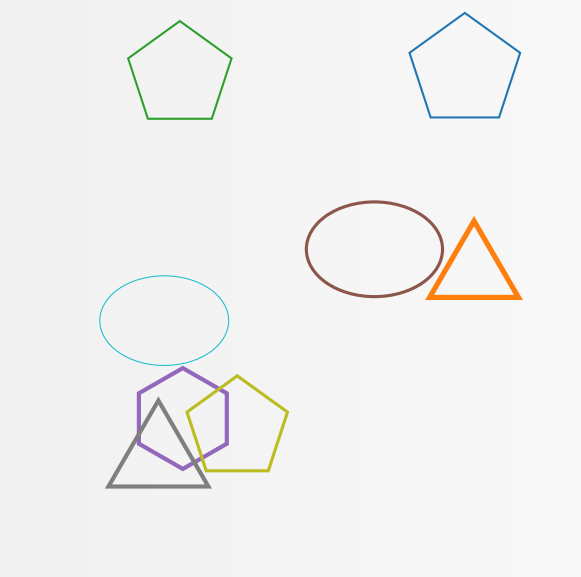[{"shape": "pentagon", "thickness": 1, "radius": 0.5, "center": [0.8, 0.877]}, {"shape": "triangle", "thickness": 2.5, "radius": 0.44, "center": [0.816, 0.528]}, {"shape": "pentagon", "thickness": 1, "radius": 0.47, "center": [0.309, 0.869]}, {"shape": "hexagon", "thickness": 2, "radius": 0.44, "center": [0.315, 0.274]}, {"shape": "oval", "thickness": 1.5, "radius": 0.59, "center": [0.644, 0.567]}, {"shape": "triangle", "thickness": 2, "radius": 0.5, "center": [0.273, 0.206]}, {"shape": "pentagon", "thickness": 1.5, "radius": 0.45, "center": [0.408, 0.257]}, {"shape": "oval", "thickness": 0.5, "radius": 0.55, "center": [0.283, 0.444]}]